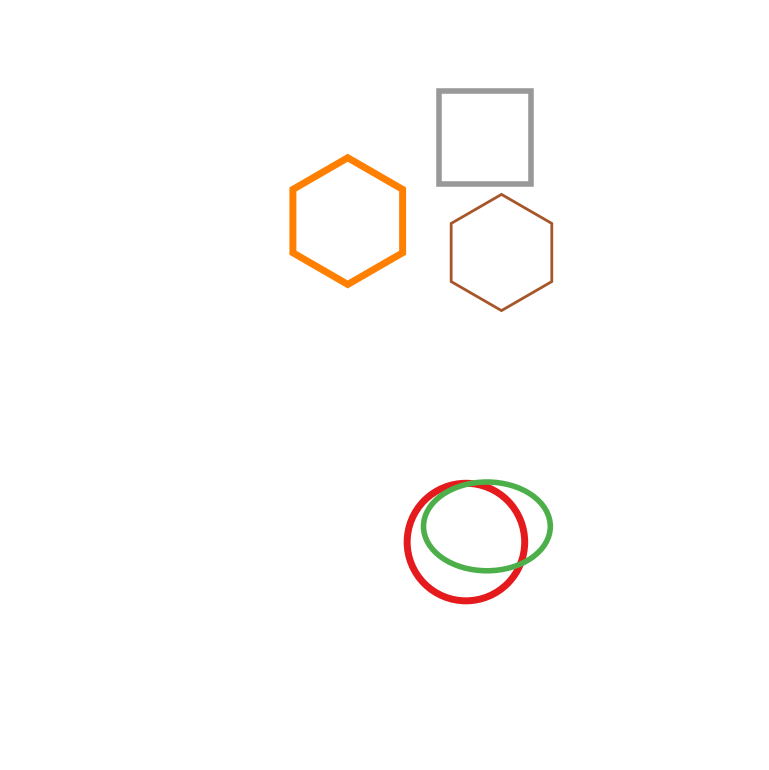[{"shape": "circle", "thickness": 2.5, "radius": 0.38, "center": [0.605, 0.296]}, {"shape": "oval", "thickness": 2, "radius": 0.41, "center": [0.632, 0.316]}, {"shape": "hexagon", "thickness": 2.5, "radius": 0.41, "center": [0.452, 0.713]}, {"shape": "hexagon", "thickness": 1, "radius": 0.38, "center": [0.651, 0.672]}, {"shape": "square", "thickness": 2, "radius": 0.3, "center": [0.63, 0.822]}]